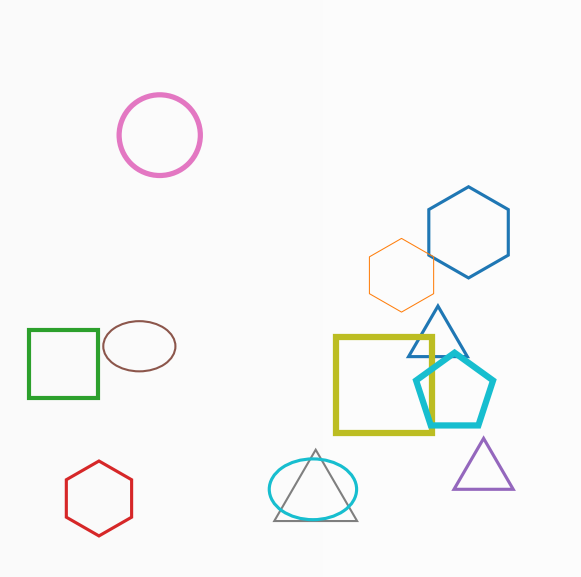[{"shape": "hexagon", "thickness": 1.5, "radius": 0.39, "center": [0.806, 0.597]}, {"shape": "triangle", "thickness": 1.5, "radius": 0.29, "center": [0.753, 0.411]}, {"shape": "hexagon", "thickness": 0.5, "radius": 0.32, "center": [0.691, 0.523]}, {"shape": "square", "thickness": 2, "radius": 0.29, "center": [0.109, 0.369]}, {"shape": "hexagon", "thickness": 1.5, "radius": 0.32, "center": [0.17, 0.136]}, {"shape": "triangle", "thickness": 1.5, "radius": 0.29, "center": [0.832, 0.181]}, {"shape": "oval", "thickness": 1, "radius": 0.31, "center": [0.24, 0.4]}, {"shape": "circle", "thickness": 2.5, "radius": 0.35, "center": [0.275, 0.765]}, {"shape": "triangle", "thickness": 1, "radius": 0.41, "center": [0.543, 0.138]}, {"shape": "square", "thickness": 3, "radius": 0.42, "center": [0.661, 0.332]}, {"shape": "pentagon", "thickness": 3, "radius": 0.35, "center": [0.782, 0.319]}, {"shape": "oval", "thickness": 1.5, "radius": 0.38, "center": [0.538, 0.152]}]